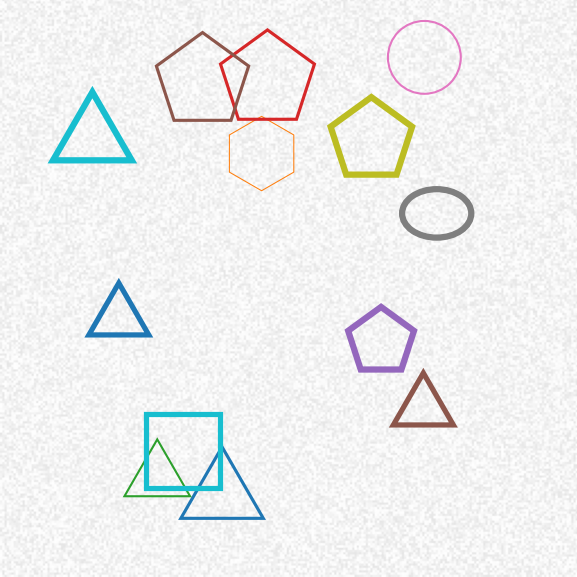[{"shape": "triangle", "thickness": 2.5, "radius": 0.3, "center": [0.206, 0.449]}, {"shape": "triangle", "thickness": 1.5, "radius": 0.41, "center": [0.385, 0.143]}, {"shape": "hexagon", "thickness": 0.5, "radius": 0.32, "center": [0.453, 0.733]}, {"shape": "triangle", "thickness": 1, "radius": 0.33, "center": [0.272, 0.173]}, {"shape": "pentagon", "thickness": 1.5, "radius": 0.43, "center": [0.463, 0.862]}, {"shape": "pentagon", "thickness": 3, "radius": 0.3, "center": [0.66, 0.408]}, {"shape": "pentagon", "thickness": 1.5, "radius": 0.42, "center": [0.351, 0.859]}, {"shape": "triangle", "thickness": 2.5, "radius": 0.3, "center": [0.733, 0.293]}, {"shape": "circle", "thickness": 1, "radius": 0.32, "center": [0.735, 0.9]}, {"shape": "oval", "thickness": 3, "radius": 0.3, "center": [0.756, 0.63]}, {"shape": "pentagon", "thickness": 3, "radius": 0.37, "center": [0.643, 0.757]}, {"shape": "square", "thickness": 2.5, "radius": 0.32, "center": [0.317, 0.218]}, {"shape": "triangle", "thickness": 3, "radius": 0.39, "center": [0.16, 0.761]}]